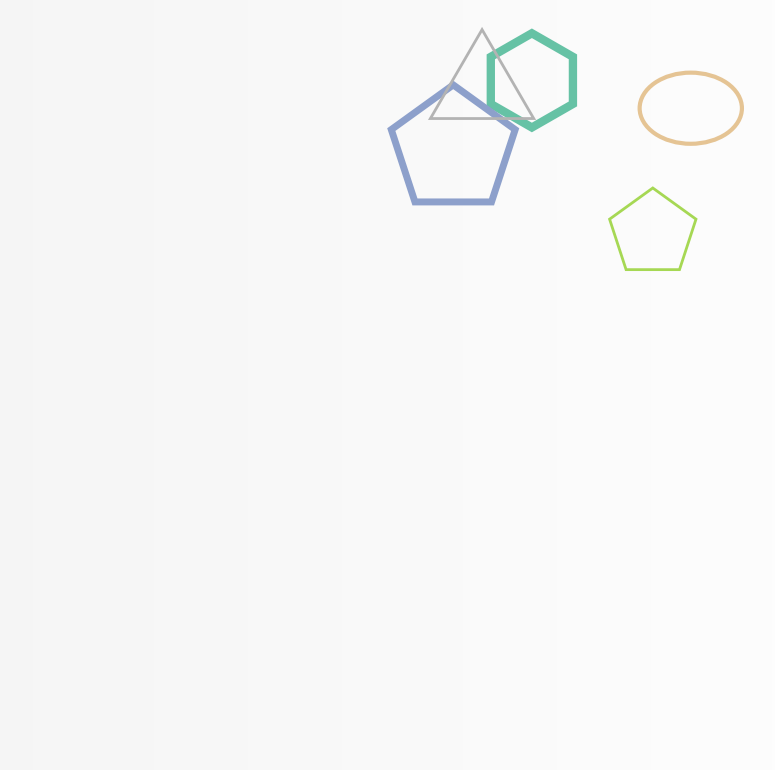[{"shape": "hexagon", "thickness": 3, "radius": 0.31, "center": [0.686, 0.896]}, {"shape": "pentagon", "thickness": 2.5, "radius": 0.42, "center": [0.585, 0.806]}, {"shape": "pentagon", "thickness": 1, "radius": 0.29, "center": [0.842, 0.697]}, {"shape": "oval", "thickness": 1.5, "radius": 0.33, "center": [0.891, 0.859]}, {"shape": "triangle", "thickness": 1, "radius": 0.38, "center": [0.622, 0.885]}]